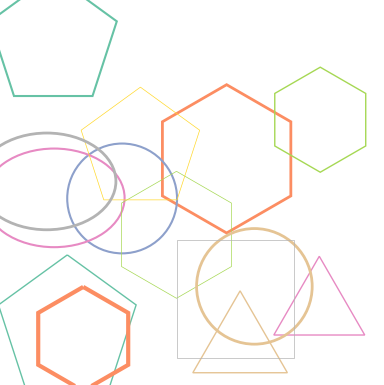[{"shape": "pentagon", "thickness": 1.5, "radius": 0.87, "center": [0.138, 0.891]}, {"shape": "pentagon", "thickness": 1, "radius": 0.94, "center": [0.175, 0.15]}, {"shape": "hexagon", "thickness": 2, "radius": 0.96, "center": [0.589, 0.587]}, {"shape": "hexagon", "thickness": 3, "radius": 0.67, "center": [0.216, 0.12]}, {"shape": "circle", "thickness": 1.5, "radius": 0.71, "center": [0.317, 0.485]}, {"shape": "oval", "thickness": 1.5, "radius": 0.91, "center": [0.141, 0.486]}, {"shape": "triangle", "thickness": 1, "radius": 0.68, "center": [0.829, 0.198]}, {"shape": "hexagon", "thickness": 1, "radius": 0.68, "center": [0.832, 0.689]}, {"shape": "hexagon", "thickness": 0.5, "radius": 0.82, "center": [0.458, 0.39]}, {"shape": "pentagon", "thickness": 0.5, "radius": 0.81, "center": [0.365, 0.612]}, {"shape": "triangle", "thickness": 1, "radius": 0.71, "center": [0.624, 0.103]}, {"shape": "circle", "thickness": 2, "radius": 0.75, "center": [0.661, 0.256]}, {"shape": "oval", "thickness": 2, "radius": 0.9, "center": [0.122, 0.529]}, {"shape": "square", "thickness": 0.5, "radius": 0.76, "center": [0.612, 0.223]}]